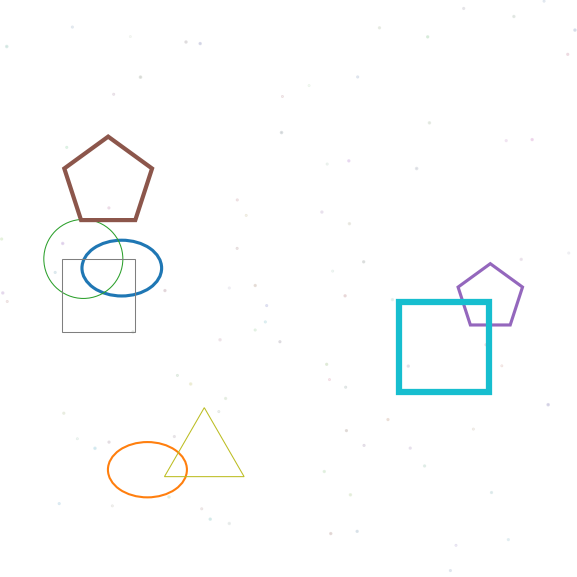[{"shape": "oval", "thickness": 1.5, "radius": 0.34, "center": [0.211, 0.535]}, {"shape": "oval", "thickness": 1, "radius": 0.34, "center": [0.255, 0.186]}, {"shape": "circle", "thickness": 0.5, "radius": 0.34, "center": [0.144, 0.551]}, {"shape": "pentagon", "thickness": 1.5, "radius": 0.29, "center": [0.849, 0.484]}, {"shape": "pentagon", "thickness": 2, "radius": 0.4, "center": [0.187, 0.683]}, {"shape": "square", "thickness": 0.5, "radius": 0.32, "center": [0.171, 0.487]}, {"shape": "triangle", "thickness": 0.5, "radius": 0.4, "center": [0.354, 0.214]}, {"shape": "square", "thickness": 3, "radius": 0.39, "center": [0.769, 0.399]}]